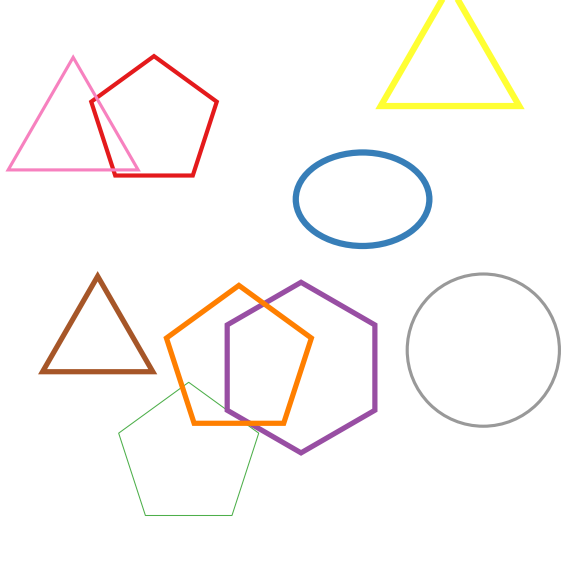[{"shape": "pentagon", "thickness": 2, "radius": 0.57, "center": [0.267, 0.788]}, {"shape": "oval", "thickness": 3, "radius": 0.58, "center": [0.628, 0.654]}, {"shape": "pentagon", "thickness": 0.5, "radius": 0.64, "center": [0.327, 0.21]}, {"shape": "hexagon", "thickness": 2.5, "radius": 0.74, "center": [0.521, 0.363]}, {"shape": "pentagon", "thickness": 2.5, "radius": 0.66, "center": [0.414, 0.373]}, {"shape": "triangle", "thickness": 3, "radius": 0.69, "center": [0.779, 0.885]}, {"shape": "triangle", "thickness": 2.5, "radius": 0.55, "center": [0.169, 0.411]}, {"shape": "triangle", "thickness": 1.5, "radius": 0.65, "center": [0.127, 0.77]}, {"shape": "circle", "thickness": 1.5, "radius": 0.66, "center": [0.837, 0.393]}]